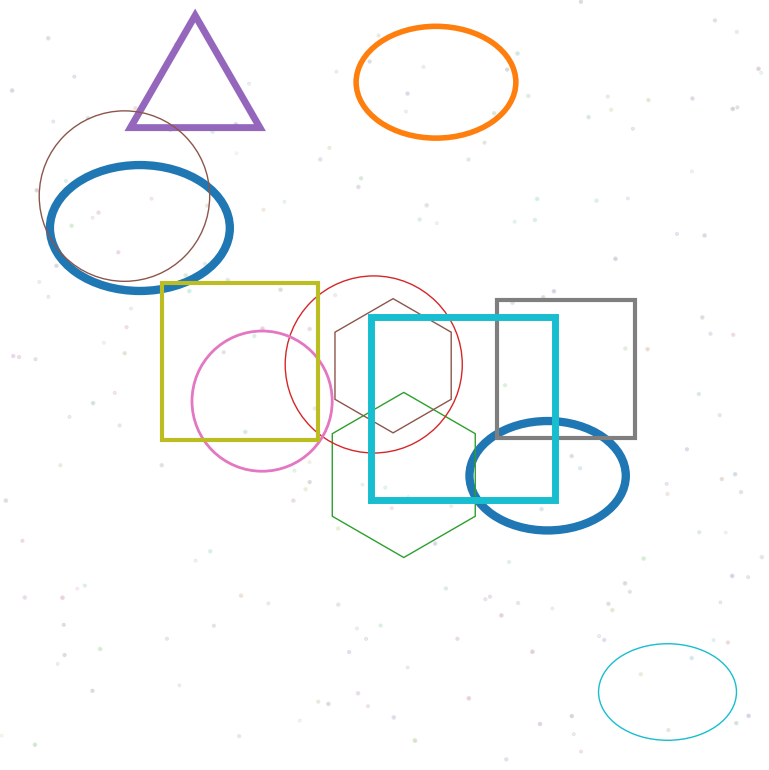[{"shape": "oval", "thickness": 3, "radius": 0.51, "center": [0.711, 0.382]}, {"shape": "oval", "thickness": 3, "radius": 0.58, "center": [0.182, 0.704]}, {"shape": "oval", "thickness": 2, "radius": 0.52, "center": [0.566, 0.893]}, {"shape": "hexagon", "thickness": 0.5, "radius": 0.54, "center": [0.524, 0.383]}, {"shape": "circle", "thickness": 0.5, "radius": 0.57, "center": [0.485, 0.527]}, {"shape": "triangle", "thickness": 2.5, "radius": 0.49, "center": [0.253, 0.883]}, {"shape": "circle", "thickness": 0.5, "radius": 0.55, "center": [0.162, 0.745]}, {"shape": "hexagon", "thickness": 0.5, "radius": 0.44, "center": [0.511, 0.525]}, {"shape": "circle", "thickness": 1, "radius": 0.46, "center": [0.34, 0.479]}, {"shape": "square", "thickness": 1.5, "radius": 0.45, "center": [0.735, 0.52]}, {"shape": "square", "thickness": 1.5, "radius": 0.51, "center": [0.312, 0.53]}, {"shape": "square", "thickness": 2.5, "radius": 0.6, "center": [0.601, 0.469]}, {"shape": "oval", "thickness": 0.5, "radius": 0.45, "center": [0.867, 0.101]}]